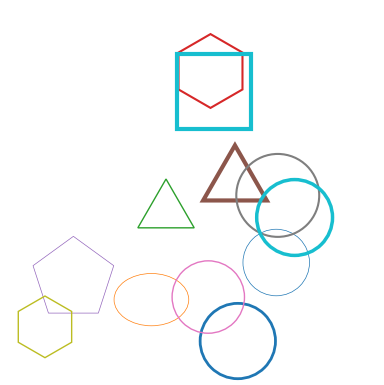[{"shape": "circle", "thickness": 0.5, "radius": 0.43, "center": [0.717, 0.318]}, {"shape": "circle", "thickness": 2, "radius": 0.49, "center": [0.618, 0.114]}, {"shape": "oval", "thickness": 0.5, "radius": 0.49, "center": [0.393, 0.222]}, {"shape": "triangle", "thickness": 1, "radius": 0.42, "center": [0.431, 0.45]}, {"shape": "hexagon", "thickness": 1.5, "radius": 0.48, "center": [0.547, 0.816]}, {"shape": "pentagon", "thickness": 0.5, "radius": 0.55, "center": [0.191, 0.276]}, {"shape": "triangle", "thickness": 3, "radius": 0.48, "center": [0.61, 0.527]}, {"shape": "circle", "thickness": 1, "radius": 0.47, "center": [0.541, 0.228]}, {"shape": "circle", "thickness": 1.5, "radius": 0.54, "center": [0.721, 0.492]}, {"shape": "hexagon", "thickness": 1, "radius": 0.4, "center": [0.117, 0.151]}, {"shape": "square", "thickness": 3, "radius": 0.49, "center": [0.556, 0.761]}, {"shape": "circle", "thickness": 2.5, "radius": 0.49, "center": [0.765, 0.435]}]